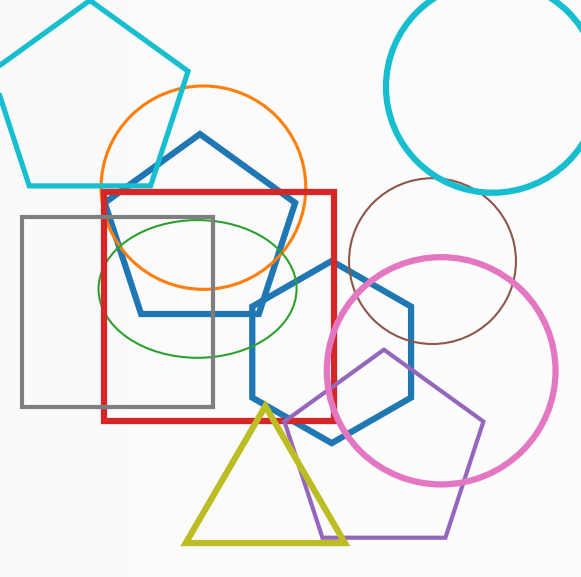[{"shape": "hexagon", "thickness": 3, "radius": 0.79, "center": [0.571, 0.389]}, {"shape": "pentagon", "thickness": 3, "radius": 0.86, "center": [0.344, 0.595]}, {"shape": "circle", "thickness": 1.5, "radius": 0.88, "center": [0.35, 0.674]}, {"shape": "oval", "thickness": 1, "radius": 0.85, "center": [0.34, 0.499]}, {"shape": "square", "thickness": 3, "radius": 0.99, "center": [0.377, 0.468]}, {"shape": "pentagon", "thickness": 2, "radius": 0.9, "center": [0.661, 0.214]}, {"shape": "circle", "thickness": 1, "radius": 0.72, "center": [0.744, 0.547]}, {"shape": "circle", "thickness": 3, "radius": 0.98, "center": [0.759, 0.357]}, {"shape": "square", "thickness": 2, "radius": 0.82, "center": [0.203, 0.459]}, {"shape": "triangle", "thickness": 3, "radius": 0.79, "center": [0.457, 0.138]}, {"shape": "pentagon", "thickness": 2.5, "radius": 0.89, "center": [0.155, 0.821]}, {"shape": "circle", "thickness": 3, "radius": 0.92, "center": [0.847, 0.849]}]